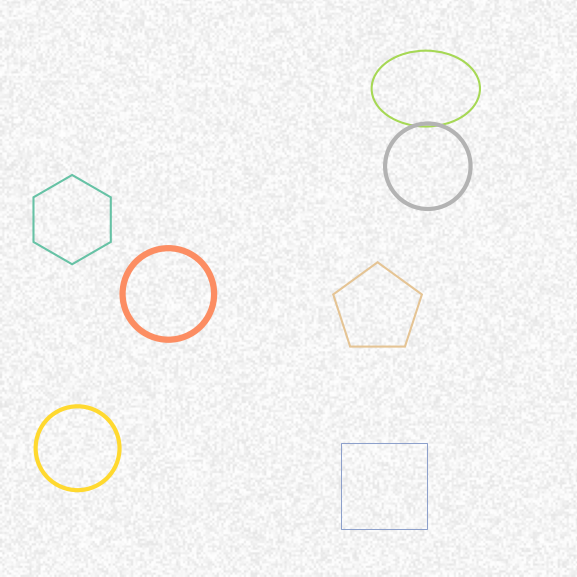[{"shape": "hexagon", "thickness": 1, "radius": 0.39, "center": [0.125, 0.619]}, {"shape": "circle", "thickness": 3, "radius": 0.4, "center": [0.291, 0.49]}, {"shape": "square", "thickness": 0.5, "radius": 0.37, "center": [0.665, 0.157]}, {"shape": "oval", "thickness": 1, "radius": 0.47, "center": [0.737, 0.846]}, {"shape": "circle", "thickness": 2, "radius": 0.36, "center": [0.134, 0.223]}, {"shape": "pentagon", "thickness": 1, "radius": 0.4, "center": [0.654, 0.464]}, {"shape": "circle", "thickness": 2, "radius": 0.37, "center": [0.741, 0.711]}]